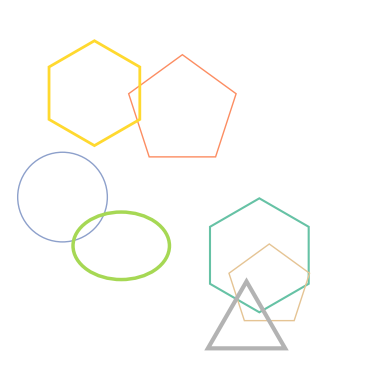[{"shape": "hexagon", "thickness": 1.5, "radius": 0.74, "center": [0.674, 0.337]}, {"shape": "pentagon", "thickness": 1, "radius": 0.73, "center": [0.474, 0.711]}, {"shape": "circle", "thickness": 1, "radius": 0.58, "center": [0.162, 0.488]}, {"shape": "oval", "thickness": 2.5, "radius": 0.63, "center": [0.315, 0.362]}, {"shape": "hexagon", "thickness": 2, "radius": 0.68, "center": [0.245, 0.758]}, {"shape": "pentagon", "thickness": 1, "radius": 0.55, "center": [0.699, 0.256]}, {"shape": "triangle", "thickness": 3, "radius": 0.58, "center": [0.64, 0.153]}]